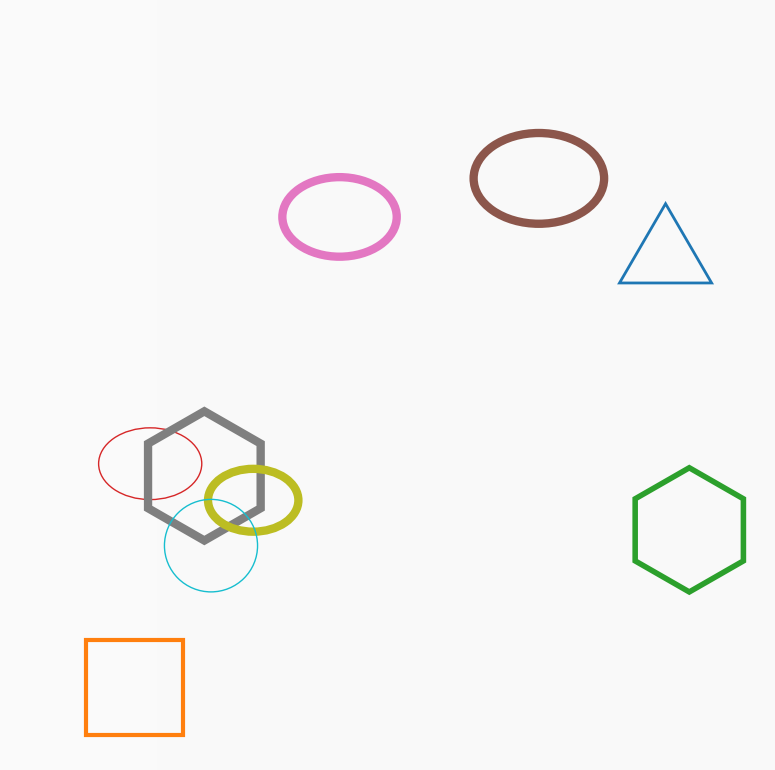[{"shape": "triangle", "thickness": 1, "radius": 0.34, "center": [0.859, 0.667]}, {"shape": "square", "thickness": 1.5, "radius": 0.31, "center": [0.174, 0.107]}, {"shape": "hexagon", "thickness": 2, "radius": 0.4, "center": [0.889, 0.312]}, {"shape": "oval", "thickness": 0.5, "radius": 0.33, "center": [0.194, 0.398]}, {"shape": "oval", "thickness": 3, "radius": 0.42, "center": [0.695, 0.768]}, {"shape": "oval", "thickness": 3, "radius": 0.37, "center": [0.438, 0.718]}, {"shape": "hexagon", "thickness": 3, "radius": 0.42, "center": [0.264, 0.382]}, {"shape": "oval", "thickness": 3, "radius": 0.29, "center": [0.327, 0.35]}, {"shape": "circle", "thickness": 0.5, "radius": 0.3, "center": [0.272, 0.291]}]